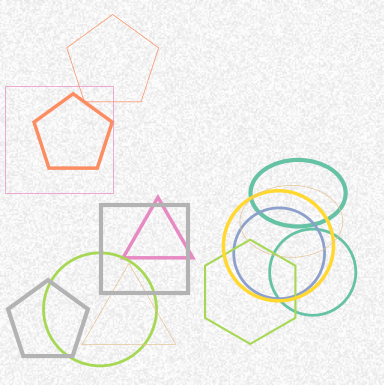[{"shape": "oval", "thickness": 3, "radius": 0.62, "center": [0.774, 0.498]}, {"shape": "circle", "thickness": 2, "radius": 0.56, "center": [0.812, 0.293]}, {"shape": "pentagon", "thickness": 2.5, "radius": 0.53, "center": [0.19, 0.65]}, {"shape": "pentagon", "thickness": 0.5, "radius": 0.63, "center": [0.293, 0.837]}, {"shape": "circle", "thickness": 2, "radius": 0.59, "center": [0.725, 0.342]}, {"shape": "triangle", "thickness": 2.5, "radius": 0.52, "center": [0.41, 0.383]}, {"shape": "square", "thickness": 0.5, "radius": 0.7, "center": [0.154, 0.638]}, {"shape": "hexagon", "thickness": 1.5, "radius": 0.68, "center": [0.65, 0.242]}, {"shape": "circle", "thickness": 2, "radius": 0.73, "center": [0.26, 0.197]}, {"shape": "circle", "thickness": 2.5, "radius": 0.71, "center": [0.723, 0.362]}, {"shape": "oval", "thickness": 0.5, "radius": 0.67, "center": [0.757, 0.425]}, {"shape": "triangle", "thickness": 0.5, "radius": 0.7, "center": [0.335, 0.175]}, {"shape": "square", "thickness": 3, "radius": 0.57, "center": [0.375, 0.353]}, {"shape": "pentagon", "thickness": 3, "radius": 0.55, "center": [0.125, 0.163]}]